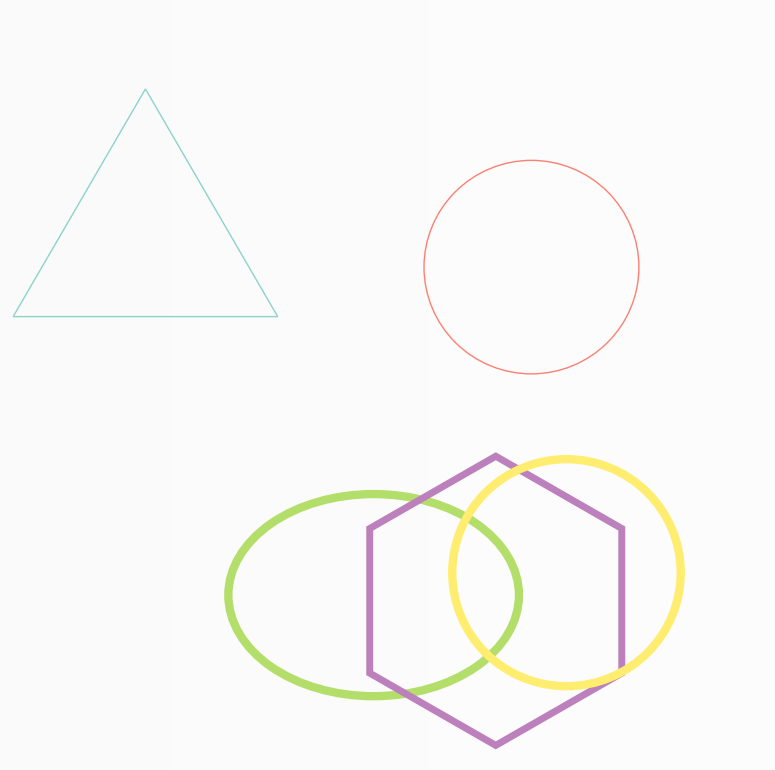[{"shape": "triangle", "thickness": 0.5, "radius": 0.99, "center": [0.188, 0.687]}, {"shape": "circle", "thickness": 0.5, "radius": 0.69, "center": [0.686, 0.653]}, {"shape": "oval", "thickness": 3, "radius": 0.94, "center": [0.482, 0.227]}, {"shape": "hexagon", "thickness": 2.5, "radius": 0.94, "center": [0.64, 0.22]}, {"shape": "circle", "thickness": 3, "radius": 0.74, "center": [0.731, 0.256]}]